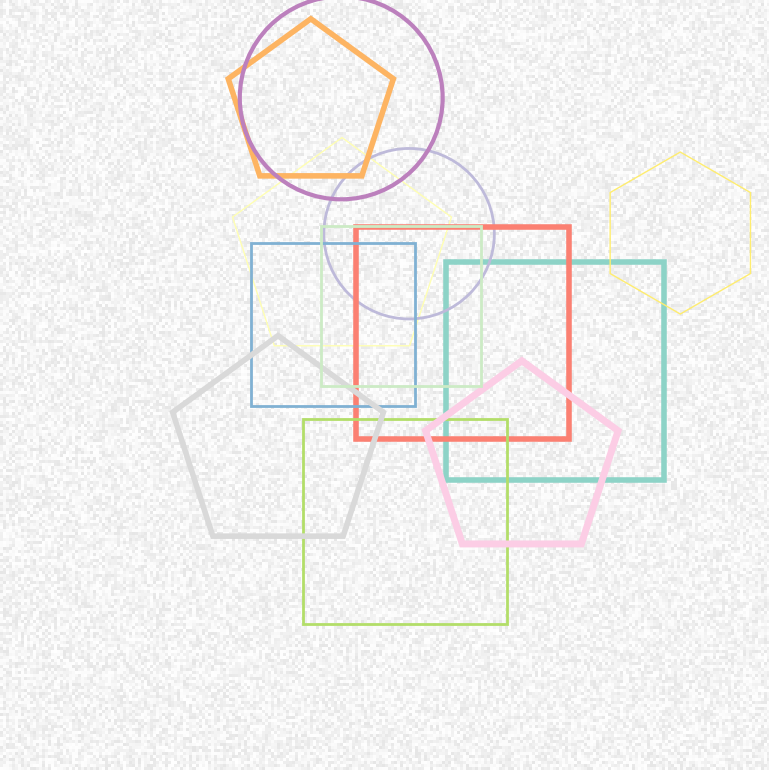[{"shape": "square", "thickness": 2, "radius": 0.71, "center": [0.721, 0.518]}, {"shape": "pentagon", "thickness": 0.5, "radius": 0.75, "center": [0.444, 0.672]}, {"shape": "circle", "thickness": 1, "radius": 0.55, "center": [0.531, 0.696]}, {"shape": "square", "thickness": 2, "radius": 0.69, "center": [0.601, 0.567]}, {"shape": "square", "thickness": 1, "radius": 0.53, "center": [0.432, 0.579]}, {"shape": "pentagon", "thickness": 2, "radius": 0.56, "center": [0.404, 0.863]}, {"shape": "square", "thickness": 1, "radius": 0.66, "center": [0.526, 0.322]}, {"shape": "pentagon", "thickness": 2.5, "radius": 0.66, "center": [0.678, 0.4]}, {"shape": "pentagon", "thickness": 2, "radius": 0.72, "center": [0.361, 0.42]}, {"shape": "circle", "thickness": 1.5, "radius": 0.66, "center": [0.443, 0.873]}, {"shape": "square", "thickness": 1, "radius": 0.52, "center": [0.521, 0.603]}, {"shape": "hexagon", "thickness": 0.5, "radius": 0.53, "center": [0.884, 0.697]}]